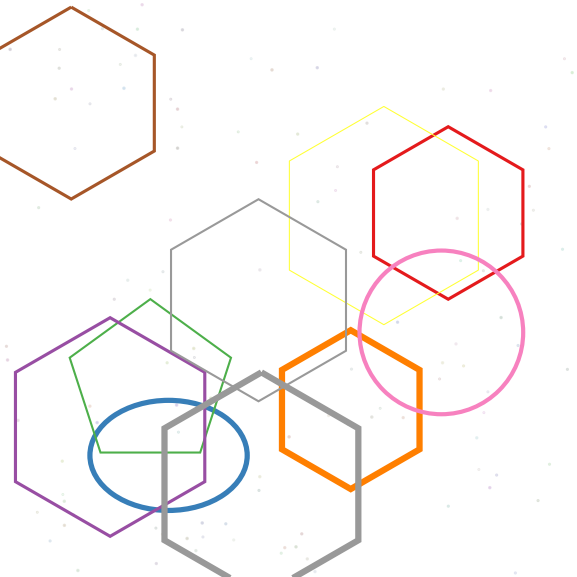[{"shape": "hexagon", "thickness": 1.5, "radius": 0.75, "center": [0.776, 0.63]}, {"shape": "oval", "thickness": 2.5, "radius": 0.68, "center": [0.292, 0.211]}, {"shape": "pentagon", "thickness": 1, "radius": 0.73, "center": [0.26, 0.334]}, {"shape": "hexagon", "thickness": 1.5, "radius": 0.95, "center": [0.191, 0.26]}, {"shape": "hexagon", "thickness": 3, "radius": 0.69, "center": [0.607, 0.29]}, {"shape": "hexagon", "thickness": 0.5, "radius": 0.94, "center": [0.665, 0.626]}, {"shape": "hexagon", "thickness": 1.5, "radius": 0.83, "center": [0.123, 0.821]}, {"shape": "circle", "thickness": 2, "radius": 0.71, "center": [0.764, 0.424]}, {"shape": "hexagon", "thickness": 1, "radius": 0.87, "center": [0.448, 0.479]}, {"shape": "hexagon", "thickness": 3, "radius": 0.97, "center": [0.453, 0.161]}]